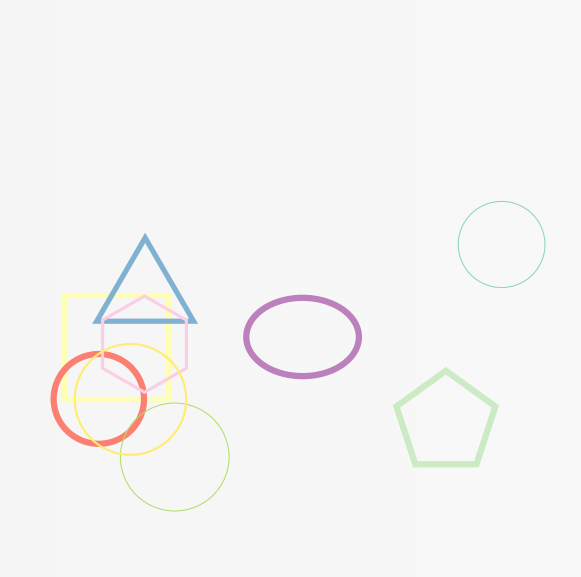[{"shape": "circle", "thickness": 0.5, "radius": 0.37, "center": [0.863, 0.576]}, {"shape": "square", "thickness": 2.5, "radius": 0.45, "center": [0.2, 0.398]}, {"shape": "circle", "thickness": 3, "radius": 0.39, "center": [0.17, 0.308]}, {"shape": "triangle", "thickness": 2.5, "radius": 0.48, "center": [0.25, 0.491]}, {"shape": "circle", "thickness": 0.5, "radius": 0.47, "center": [0.301, 0.208]}, {"shape": "hexagon", "thickness": 1.5, "radius": 0.42, "center": [0.249, 0.403]}, {"shape": "oval", "thickness": 3, "radius": 0.48, "center": [0.521, 0.416]}, {"shape": "pentagon", "thickness": 3, "radius": 0.45, "center": [0.767, 0.268]}, {"shape": "circle", "thickness": 1, "radius": 0.48, "center": [0.224, 0.308]}]